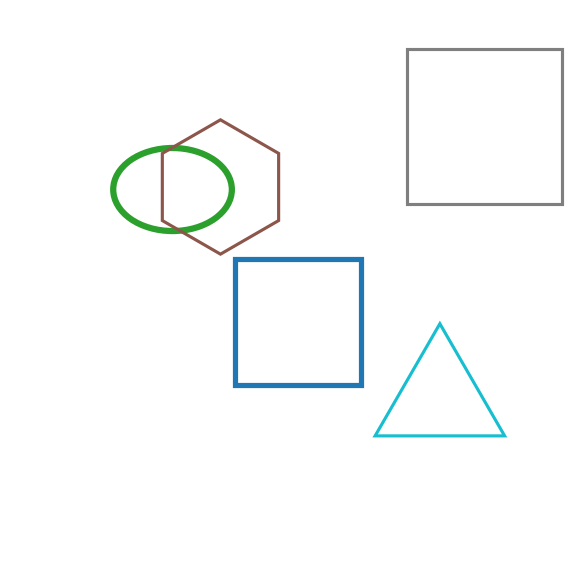[{"shape": "square", "thickness": 2.5, "radius": 0.55, "center": [0.516, 0.441]}, {"shape": "oval", "thickness": 3, "radius": 0.51, "center": [0.299, 0.671]}, {"shape": "hexagon", "thickness": 1.5, "radius": 0.58, "center": [0.382, 0.675]}, {"shape": "square", "thickness": 1.5, "radius": 0.67, "center": [0.839, 0.781]}, {"shape": "triangle", "thickness": 1.5, "radius": 0.65, "center": [0.762, 0.309]}]